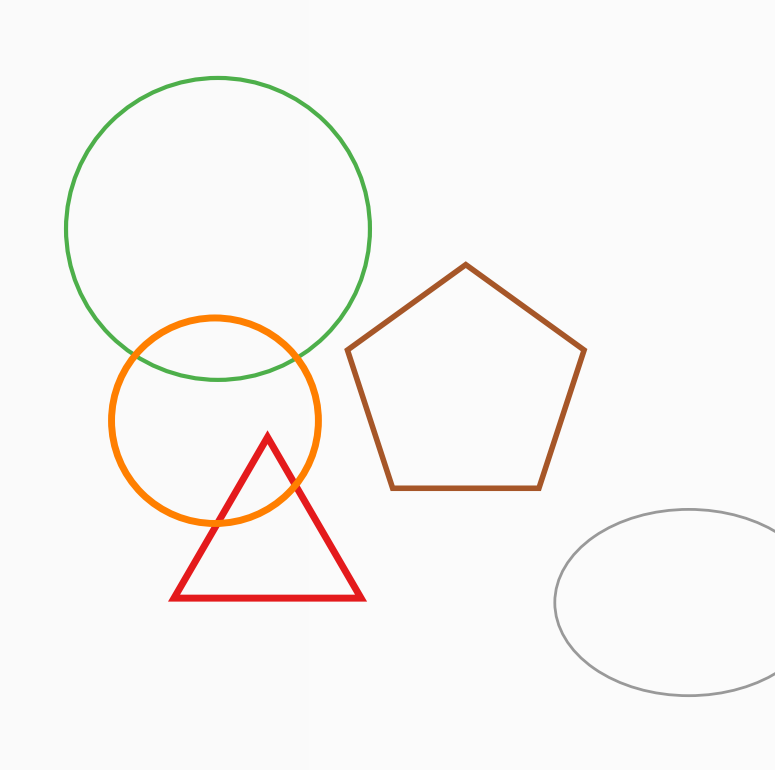[{"shape": "triangle", "thickness": 2.5, "radius": 0.7, "center": [0.345, 0.293]}, {"shape": "circle", "thickness": 1.5, "radius": 0.98, "center": [0.281, 0.703]}, {"shape": "circle", "thickness": 2.5, "radius": 0.67, "center": [0.277, 0.454]}, {"shape": "pentagon", "thickness": 2, "radius": 0.8, "center": [0.601, 0.496]}, {"shape": "oval", "thickness": 1, "radius": 0.86, "center": [0.889, 0.217]}]